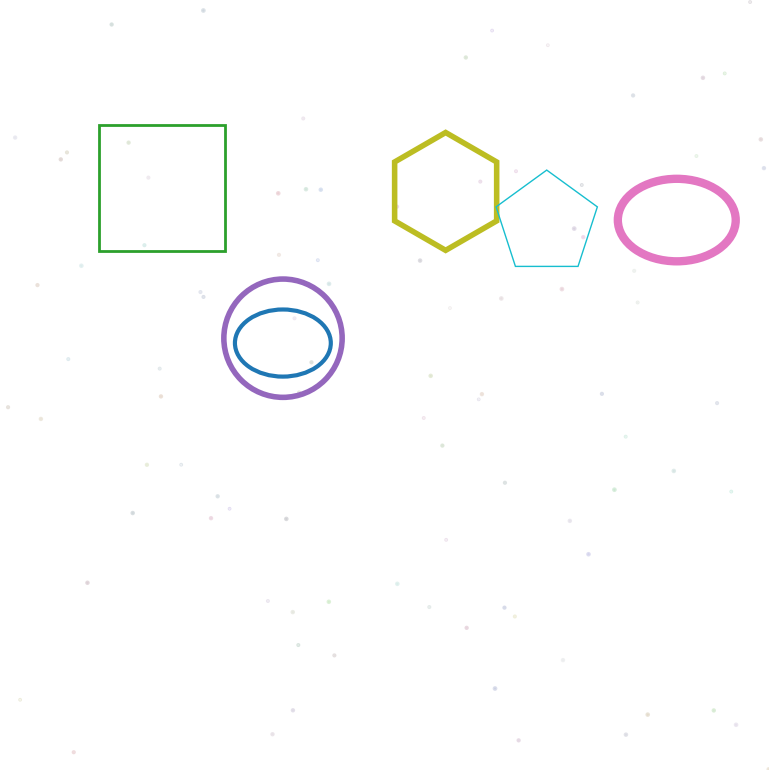[{"shape": "oval", "thickness": 1.5, "radius": 0.31, "center": [0.367, 0.554]}, {"shape": "square", "thickness": 1, "radius": 0.41, "center": [0.21, 0.756]}, {"shape": "circle", "thickness": 2, "radius": 0.38, "center": [0.368, 0.561]}, {"shape": "oval", "thickness": 3, "radius": 0.38, "center": [0.879, 0.714]}, {"shape": "hexagon", "thickness": 2, "radius": 0.38, "center": [0.579, 0.751]}, {"shape": "pentagon", "thickness": 0.5, "radius": 0.35, "center": [0.71, 0.71]}]